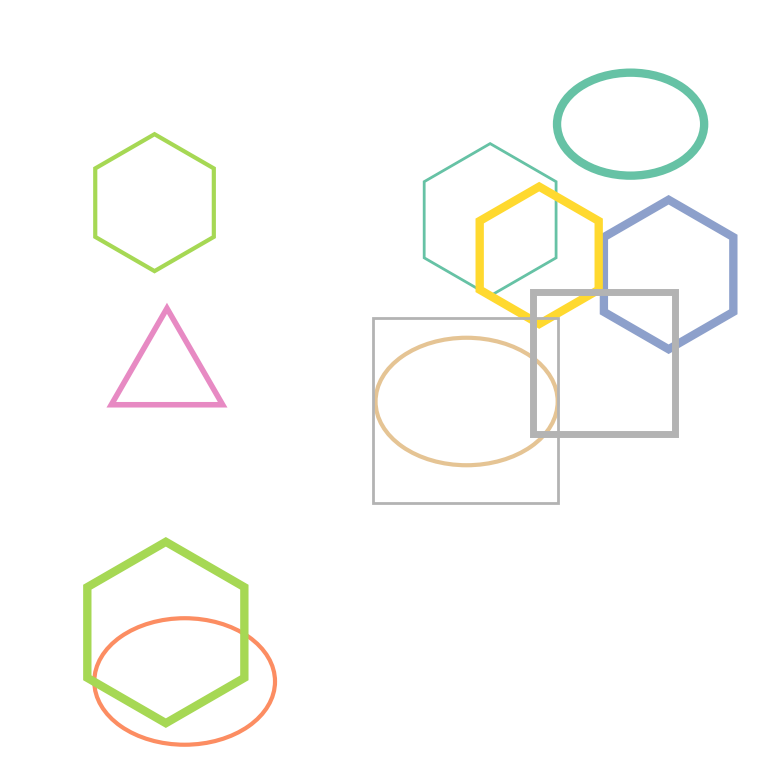[{"shape": "oval", "thickness": 3, "radius": 0.48, "center": [0.819, 0.839]}, {"shape": "hexagon", "thickness": 1, "radius": 0.49, "center": [0.637, 0.715]}, {"shape": "oval", "thickness": 1.5, "radius": 0.59, "center": [0.24, 0.115]}, {"shape": "hexagon", "thickness": 3, "radius": 0.49, "center": [0.868, 0.644]}, {"shape": "triangle", "thickness": 2, "radius": 0.42, "center": [0.217, 0.516]}, {"shape": "hexagon", "thickness": 3, "radius": 0.59, "center": [0.215, 0.179]}, {"shape": "hexagon", "thickness": 1.5, "radius": 0.44, "center": [0.201, 0.737]}, {"shape": "hexagon", "thickness": 3, "radius": 0.45, "center": [0.7, 0.668]}, {"shape": "oval", "thickness": 1.5, "radius": 0.59, "center": [0.606, 0.479]}, {"shape": "square", "thickness": 1, "radius": 0.6, "center": [0.605, 0.467]}, {"shape": "square", "thickness": 2.5, "radius": 0.46, "center": [0.784, 0.528]}]